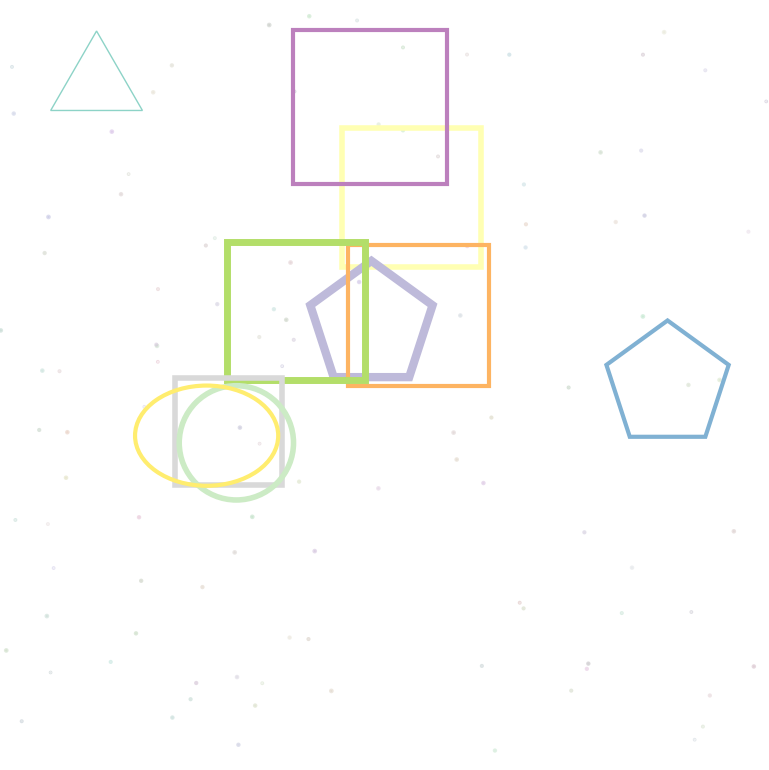[{"shape": "triangle", "thickness": 0.5, "radius": 0.34, "center": [0.125, 0.891]}, {"shape": "square", "thickness": 2, "radius": 0.45, "center": [0.534, 0.744]}, {"shape": "pentagon", "thickness": 3, "radius": 0.42, "center": [0.482, 0.578]}, {"shape": "pentagon", "thickness": 1.5, "radius": 0.42, "center": [0.867, 0.5]}, {"shape": "square", "thickness": 1.5, "radius": 0.46, "center": [0.543, 0.59]}, {"shape": "square", "thickness": 2.5, "radius": 0.45, "center": [0.384, 0.596]}, {"shape": "square", "thickness": 2, "radius": 0.35, "center": [0.297, 0.44]}, {"shape": "square", "thickness": 1.5, "radius": 0.5, "center": [0.48, 0.86]}, {"shape": "circle", "thickness": 2, "radius": 0.37, "center": [0.307, 0.425]}, {"shape": "oval", "thickness": 1.5, "radius": 0.46, "center": [0.268, 0.434]}]